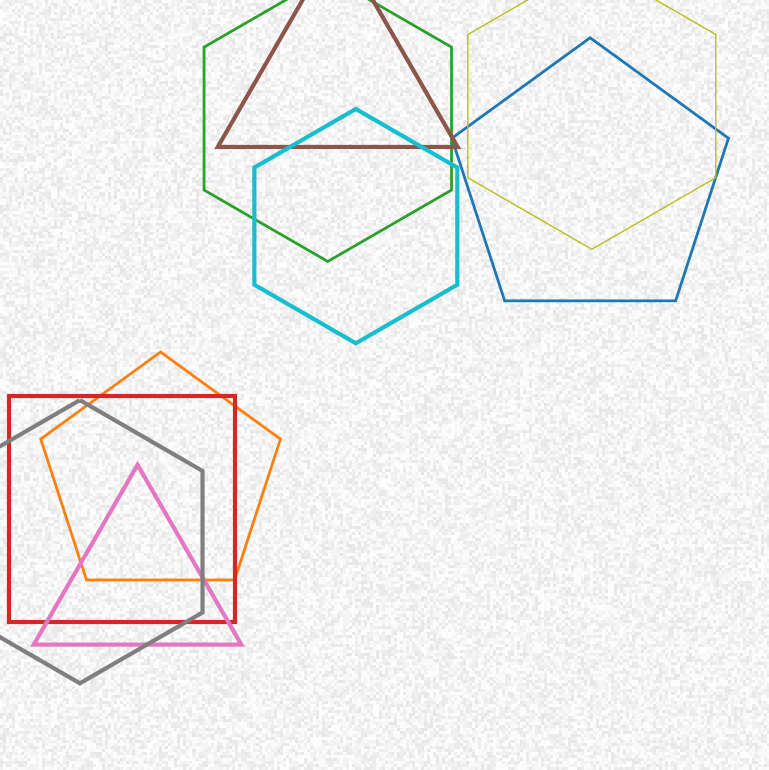[{"shape": "pentagon", "thickness": 1, "radius": 0.94, "center": [0.766, 0.762]}, {"shape": "pentagon", "thickness": 1, "radius": 0.82, "center": [0.209, 0.379]}, {"shape": "hexagon", "thickness": 1, "radius": 0.93, "center": [0.426, 0.846]}, {"shape": "square", "thickness": 1.5, "radius": 0.73, "center": [0.159, 0.338]}, {"shape": "triangle", "thickness": 1.5, "radius": 0.9, "center": [0.439, 0.899]}, {"shape": "triangle", "thickness": 1.5, "radius": 0.78, "center": [0.179, 0.241]}, {"shape": "hexagon", "thickness": 1.5, "radius": 0.92, "center": [0.104, 0.296]}, {"shape": "hexagon", "thickness": 0.5, "radius": 0.93, "center": [0.769, 0.862]}, {"shape": "hexagon", "thickness": 1.5, "radius": 0.76, "center": [0.462, 0.706]}]